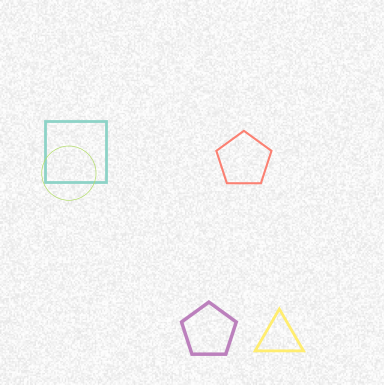[{"shape": "square", "thickness": 2, "radius": 0.4, "center": [0.197, 0.607]}, {"shape": "pentagon", "thickness": 1.5, "radius": 0.38, "center": [0.634, 0.585]}, {"shape": "circle", "thickness": 0.5, "radius": 0.35, "center": [0.179, 0.55]}, {"shape": "pentagon", "thickness": 2.5, "radius": 0.37, "center": [0.543, 0.141]}, {"shape": "triangle", "thickness": 2, "radius": 0.36, "center": [0.726, 0.125]}]